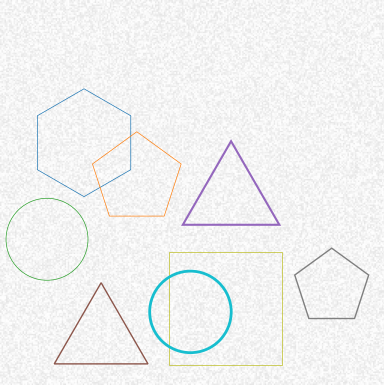[{"shape": "hexagon", "thickness": 0.5, "radius": 0.7, "center": [0.218, 0.629]}, {"shape": "pentagon", "thickness": 0.5, "radius": 0.61, "center": [0.355, 0.537]}, {"shape": "circle", "thickness": 0.5, "radius": 0.53, "center": [0.122, 0.378]}, {"shape": "triangle", "thickness": 1.5, "radius": 0.72, "center": [0.6, 0.489]}, {"shape": "triangle", "thickness": 1, "radius": 0.7, "center": [0.263, 0.125]}, {"shape": "pentagon", "thickness": 1, "radius": 0.5, "center": [0.862, 0.254]}, {"shape": "square", "thickness": 0.5, "radius": 0.73, "center": [0.586, 0.199]}, {"shape": "circle", "thickness": 2, "radius": 0.53, "center": [0.495, 0.19]}]